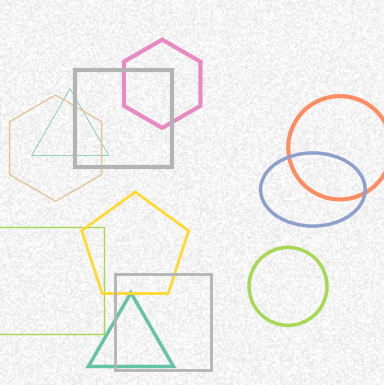[{"shape": "triangle", "thickness": 0.5, "radius": 0.58, "center": [0.182, 0.654]}, {"shape": "triangle", "thickness": 2.5, "radius": 0.64, "center": [0.34, 0.112]}, {"shape": "circle", "thickness": 3, "radius": 0.67, "center": [0.883, 0.616]}, {"shape": "oval", "thickness": 2.5, "radius": 0.68, "center": [0.813, 0.508]}, {"shape": "hexagon", "thickness": 3, "radius": 0.57, "center": [0.421, 0.782]}, {"shape": "circle", "thickness": 2.5, "radius": 0.51, "center": [0.748, 0.256]}, {"shape": "square", "thickness": 1, "radius": 0.7, "center": [0.13, 0.271]}, {"shape": "pentagon", "thickness": 2, "radius": 0.73, "center": [0.351, 0.356]}, {"shape": "hexagon", "thickness": 1, "radius": 0.69, "center": [0.144, 0.615]}, {"shape": "square", "thickness": 3, "radius": 0.63, "center": [0.321, 0.693]}, {"shape": "square", "thickness": 2, "radius": 0.62, "center": [0.422, 0.165]}]